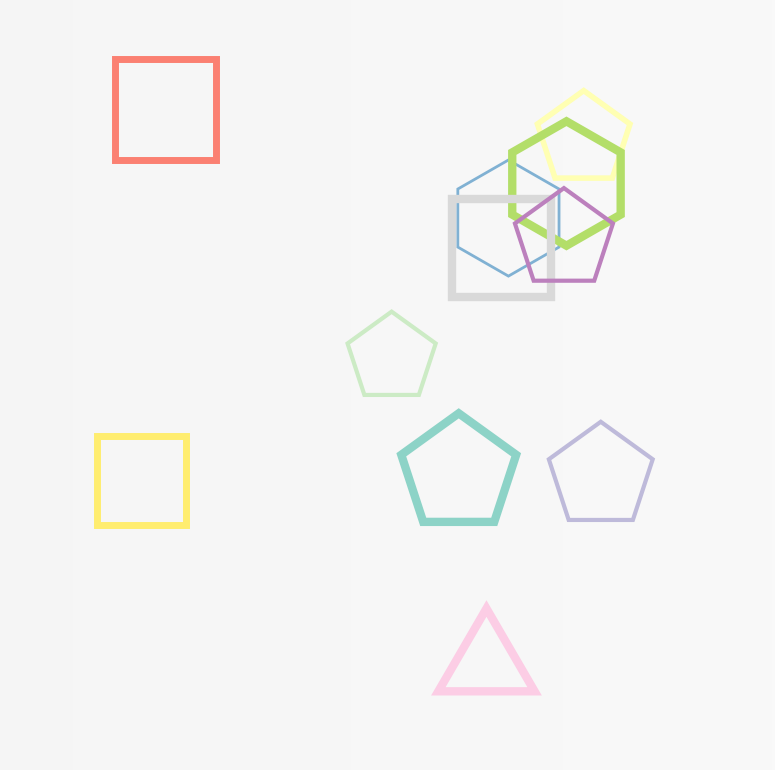[{"shape": "pentagon", "thickness": 3, "radius": 0.39, "center": [0.592, 0.385]}, {"shape": "pentagon", "thickness": 2, "radius": 0.31, "center": [0.753, 0.82]}, {"shape": "pentagon", "thickness": 1.5, "radius": 0.35, "center": [0.775, 0.382]}, {"shape": "square", "thickness": 2.5, "radius": 0.33, "center": [0.213, 0.858]}, {"shape": "hexagon", "thickness": 1, "radius": 0.38, "center": [0.656, 0.717]}, {"shape": "hexagon", "thickness": 3, "radius": 0.4, "center": [0.731, 0.762]}, {"shape": "triangle", "thickness": 3, "radius": 0.36, "center": [0.628, 0.138]}, {"shape": "square", "thickness": 3, "radius": 0.32, "center": [0.647, 0.678]}, {"shape": "pentagon", "thickness": 1.5, "radius": 0.33, "center": [0.728, 0.689]}, {"shape": "pentagon", "thickness": 1.5, "radius": 0.3, "center": [0.505, 0.535]}, {"shape": "square", "thickness": 2.5, "radius": 0.29, "center": [0.182, 0.376]}]